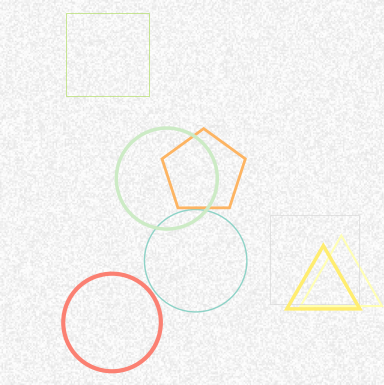[{"shape": "circle", "thickness": 1, "radius": 0.66, "center": [0.508, 0.323]}, {"shape": "triangle", "thickness": 1.5, "radius": 0.61, "center": [0.887, 0.266]}, {"shape": "circle", "thickness": 3, "radius": 0.63, "center": [0.291, 0.162]}, {"shape": "pentagon", "thickness": 2, "radius": 0.57, "center": [0.529, 0.552]}, {"shape": "square", "thickness": 0.5, "radius": 0.54, "center": [0.279, 0.858]}, {"shape": "square", "thickness": 0.5, "radius": 0.58, "center": [0.816, 0.326]}, {"shape": "circle", "thickness": 2.5, "radius": 0.66, "center": [0.433, 0.536]}, {"shape": "triangle", "thickness": 2.5, "radius": 0.55, "center": [0.84, 0.252]}]